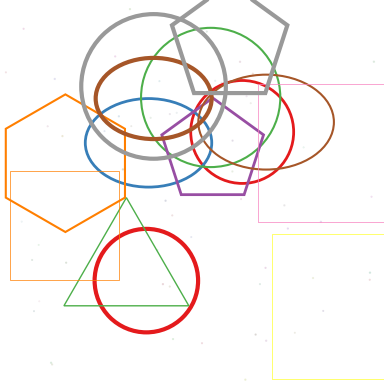[{"shape": "circle", "thickness": 2, "radius": 0.67, "center": [0.629, 0.657]}, {"shape": "circle", "thickness": 3, "radius": 0.67, "center": [0.38, 0.271]}, {"shape": "oval", "thickness": 2, "radius": 0.82, "center": [0.386, 0.629]}, {"shape": "circle", "thickness": 1.5, "radius": 0.9, "center": [0.547, 0.747]}, {"shape": "triangle", "thickness": 1, "radius": 0.94, "center": [0.328, 0.299]}, {"shape": "pentagon", "thickness": 2, "radius": 0.69, "center": [0.552, 0.607]}, {"shape": "hexagon", "thickness": 1.5, "radius": 0.89, "center": [0.17, 0.576]}, {"shape": "square", "thickness": 0.5, "radius": 0.71, "center": [0.167, 0.415]}, {"shape": "square", "thickness": 0.5, "radius": 0.95, "center": [0.895, 0.204]}, {"shape": "oval", "thickness": 1.5, "radius": 0.88, "center": [0.691, 0.683]}, {"shape": "oval", "thickness": 3, "radius": 0.75, "center": [0.399, 0.744]}, {"shape": "square", "thickness": 0.5, "radius": 0.9, "center": [0.85, 0.603]}, {"shape": "pentagon", "thickness": 3, "radius": 0.79, "center": [0.596, 0.886]}, {"shape": "circle", "thickness": 3, "radius": 0.94, "center": [0.399, 0.776]}]